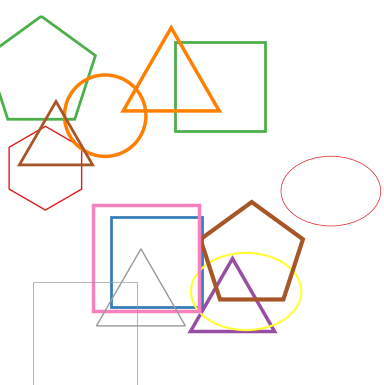[{"shape": "oval", "thickness": 0.5, "radius": 0.65, "center": [0.859, 0.504]}, {"shape": "hexagon", "thickness": 1, "radius": 0.54, "center": [0.118, 0.563]}, {"shape": "square", "thickness": 2, "radius": 0.59, "center": [0.407, 0.319]}, {"shape": "square", "thickness": 2, "radius": 0.58, "center": [0.571, 0.775]}, {"shape": "pentagon", "thickness": 2, "radius": 0.74, "center": [0.107, 0.81]}, {"shape": "triangle", "thickness": 2.5, "radius": 0.63, "center": [0.604, 0.202]}, {"shape": "triangle", "thickness": 2.5, "radius": 0.72, "center": [0.445, 0.784]}, {"shape": "circle", "thickness": 2.5, "radius": 0.53, "center": [0.273, 0.7]}, {"shape": "oval", "thickness": 1.5, "radius": 0.72, "center": [0.639, 0.243]}, {"shape": "triangle", "thickness": 2, "radius": 0.55, "center": [0.145, 0.627]}, {"shape": "pentagon", "thickness": 3, "radius": 0.7, "center": [0.654, 0.335]}, {"shape": "square", "thickness": 2.5, "radius": 0.69, "center": [0.379, 0.329]}, {"shape": "triangle", "thickness": 1, "radius": 0.67, "center": [0.366, 0.22]}, {"shape": "square", "thickness": 0.5, "radius": 0.68, "center": [0.22, 0.131]}]